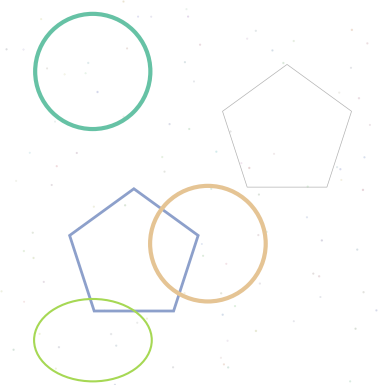[{"shape": "circle", "thickness": 3, "radius": 0.75, "center": [0.241, 0.814]}, {"shape": "pentagon", "thickness": 2, "radius": 0.88, "center": [0.348, 0.334]}, {"shape": "oval", "thickness": 1.5, "radius": 0.76, "center": [0.241, 0.116]}, {"shape": "circle", "thickness": 3, "radius": 0.75, "center": [0.54, 0.367]}, {"shape": "pentagon", "thickness": 0.5, "radius": 0.88, "center": [0.746, 0.656]}]